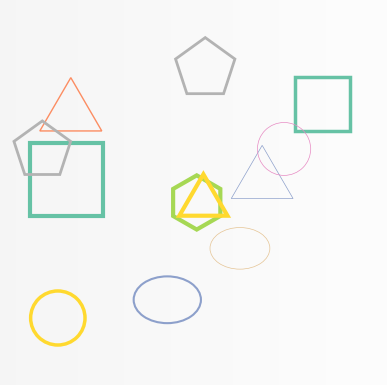[{"shape": "square", "thickness": 3, "radius": 0.47, "center": [0.172, 0.533]}, {"shape": "square", "thickness": 2.5, "radius": 0.35, "center": [0.833, 0.73]}, {"shape": "triangle", "thickness": 1, "radius": 0.46, "center": [0.183, 0.706]}, {"shape": "oval", "thickness": 1.5, "radius": 0.43, "center": [0.432, 0.221]}, {"shape": "triangle", "thickness": 0.5, "radius": 0.46, "center": [0.677, 0.53]}, {"shape": "circle", "thickness": 0.5, "radius": 0.34, "center": [0.733, 0.613]}, {"shape": "hexagon", "thickness": 3, "radius": 0.35, "center": [0.508, 0.474]}, {"shape": "triangle", "thickness": 3, "radius": 0.36, "center": [0.525, 0.476]}, {"shape": "circle", "thickness": 2.5, "radius": 0.35, "center": [0.149, 0.174]}, {"shape": "oval", "thickness": 0.5, "radius": 0.39, "center": [0.619, 0.355]}, {"shape": "pentagon", "thickness": 2, "radius": 0.38, "center": [0.109, 0.609]}, {"shape": "pentagon", "thickness": 2, "radius": 0.4, "center": [0.53, 0.822]}]